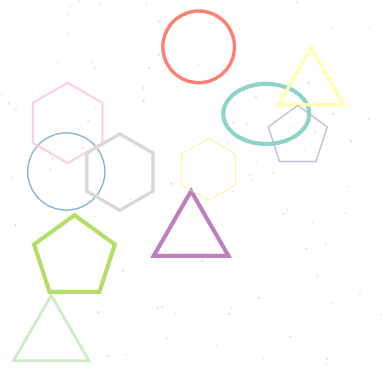[{"shape": "oval", "thickness": 3, "radius": 0.56, "center": [0.691, 0.704]}, {"shape": "triangle", "thickness": 2.5, "radius": 0.49, "center": [0.808, 0.777]}, {"shape": "pentagon", "thickness": 1, "radius": 0.4, "center": [0.773, 0.646]}, {"shape": "circle", "thickness": 2.5, "radius": 0.47, "center": [0.516, 0.878]}, {"shape": "circle", "thickness": 1, "radius": 0.5, "center": [0.172, 0.555]}, {"shape": "pentagon", "thickness": 3, "radius": 0.55, "center": [0.193, 0.331]}, {"shape": "hexagon", "thickness": 1.5, "radius": 0.52, "center": [0.176, 0.681]}, {"shape": "hexagon", "thickness": 2.5, "radius": 0.5, "center": [0.311, 0.553]}, {"shape": "triangle", "thickness": 3, "radius": 0.56, "center": [0.496, 0.392]}, {"shape": "triangle", "thickness": 2, "radius": 0.57, "center": [0.133, 0.12]}, {"shape": "hexagon", "thickness": 0.5, "radius": 0.4, "center": [0.541, 0.56]}]